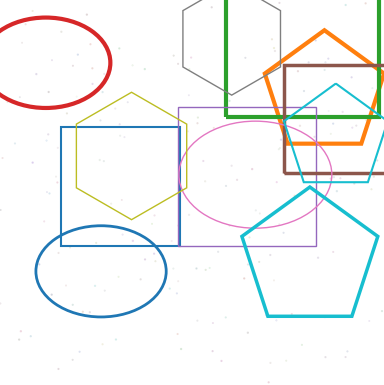[{"shape": "oval", "thickness": 2, "radius": 0.85, "center": [0.262, 0.295]}, {"shape": "square", "thickness": 1.5, "radius": 0.78, "center": [0.313, 0.516]}, {"shape": "pentagon", "thickness": 3, "radius": 0.81, "center": [0.843, 0.759]}, {"shape": "square", "thickness": 3, "radius": 1.0, "center": [0.786, 0.895]}, {"shape": "oval", "thickness": 3, "radius": 0.84, "center": [0.119, 0.837]}, {"shape": "square", "thickness": 1, "radius": 0.9, "center": [0.642, 0.542]}, {"shape": "square", "thickness": 2.5, "radius": 0.7, "center": [0.879, 0.69]}, {"shape": "oval", "thickness": 1, "radius": 0.99, "center": [0.663, 0.546]}, {"shape": "hexagon", "thickness": 1, "radius": 0.73, "center": [0.602, 0.899]}, {"shape": "hexagon", "thickness": 1, "radius": 0.83, "center": [0.342, 0.595]}, {"shape": "pentagon", "thickness": 1.5, "radius": 0.71, "center": [0.872, 0.641]}, {"shape": "pentagon", "thickness": 2.5, "radius": 0.93, "center": [0.805, 0.329]}]